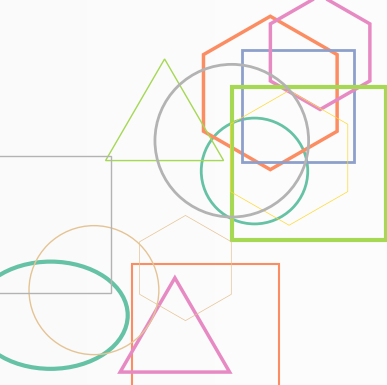[{"shape": "circle", "thickness": 2, "radius": 0.69, "center": [0.657, 0.556]}, {"shape": "oval", "thickness": 3, "radius": 0.99, "center": [0.131, 0.181]}, {"shape": "hexagon", "thickness": 2.5, "radius": 1.0, "center": [0.698, 0.759]}, {"shape": "square", "thickness": 1.5, "radius": 0.94, "center": [0.53, 0.126]}, {"shape": "square", "thickness": 2, "radius": 0.72, "center": [0.768, 0.724]}, {"shape": "triangle", "thickness": 2.5, "radius": 0.82, "center": [0.451, 0.115]}, {"shape": "hexagon", "thickness": 2.5, "radius": 0.74, "center": [0.826, 0.864]}, {"shape": "square", "thickness": 3, "radius": 1.0, "center": [0.798, 0.576]}, {"shape": "triangle", "thickness": 1, "radius": 0.88, "center": [0.425, 0.671]}, {"shape": "hexagon", "thickness": 0.5, "radius": 0.87, "center": [0.746, 0.59]}, {"shape": "hexagon", "thickness": 0.5, "radius": 0.68, "center": [0.479, 0.304]}, {"shape": "circle", "thickness": 1, "radius": 0.84, "center": [0.242, 0.246]}, {"shape": "square", "thickness": 1, "radius": 0.89, "center": [0.108, 0.417]}, {"shape": "circle", "thickness": 2, "radius": 0.99, "center": [0.598, 0.635]}]